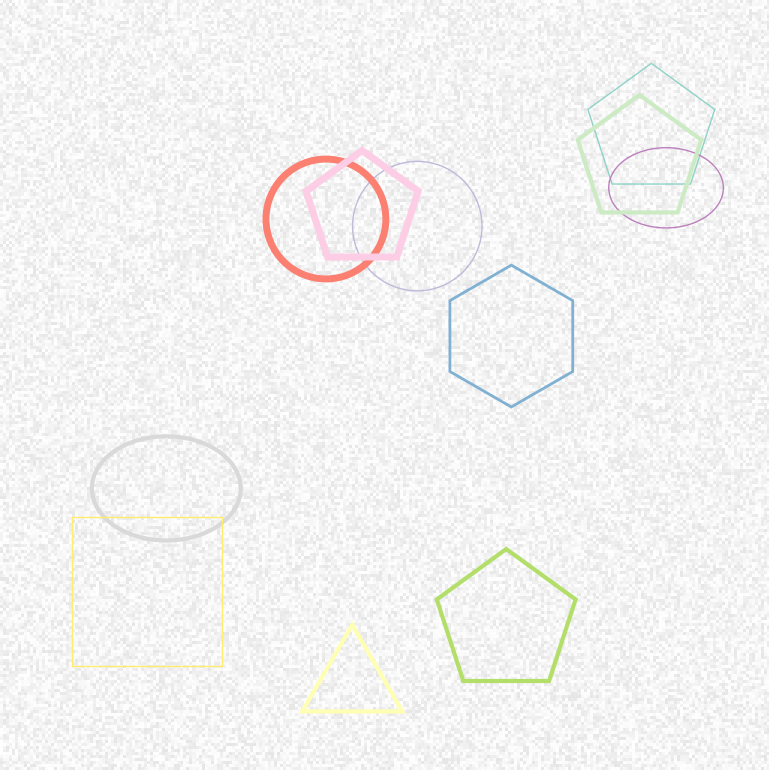[{"shape": "pentagon", "thickness": 0.5, "radius": 0.43, "center": [0.846, 0.831]}, {"shape": "triangle", "thickness": 1.5, "radius": 0.38, "center": [0.457, 0.114]}, {"shape": "circle", "thickness": 0.5, "radius": 0.42, "center": [0.542, 0.706]}, {"shape": "circle", "thickness": 2.5, "radius": 0.39, "center": [0.423, 0.716]}, {"shape": "hexagon", "thickness": 1, "radius": 0.46, "center": [0.664, 0.564]}, {"shape": "pentagon", "thickness": 1.5, "radius": 0.47, "center": [0.657, 0.192]}, {"shape": "pentagon", "thickness": 2.5, "radius": 0.38, "center": [0.47, 0.728]}, {"shape": "oval", "thickness": 1.5, "radius": 0.48, "center": [0.216, 0.366]}, {"shape": "oval", "thickness": 0.5, "radius": 0.37, "center": [0.865, 0.756]}, {"shape": "pentagon", "thickness": 1.5, "radius": 0.42, "center": [0.83, 0.792]}, {"shape": "square", "thickness": 0.5, "radius": 0.48, "center": [0.191, 0.232]}]